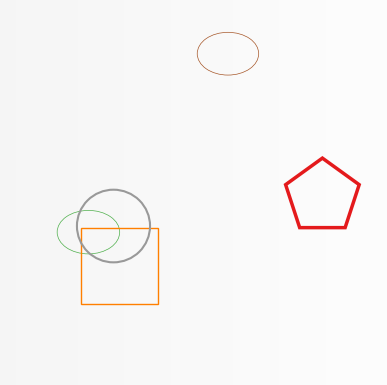[{"shape": "pentagon", "thickness": 2.5, "radius": 0.5, "center": [0.832, 0.489]}, {"shape": "oval", "thickness": 0.5, "radius": 0.4, "center": [0.228, 0.397]}, {"shape": "square", "thickness": 1, "radius": 0.49, "center": [0.309, 0.31]}, {"shape": "oval", "thickness": 0.5, "radius": 0.4, "center": [0.588, 0.861]}, {"shape": "circle", "thickness": 1.5, "radius": 0.47, "center": [0.293, 0.413]}]